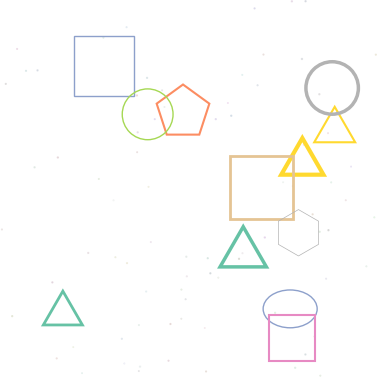[{"shape": "triangle", "thickness": 2.5, "radius": 0.35, "center": [0.632, 0.342]}, {"shape": "triangle", "thickness": 2, "radius": 0.29, "center": [0.163, 0.185]}, {"shape": "pentagon", "thickness": 1.5, "radius": 0.36, "center": [0.475, 0.709]}, {"shape": "oval", "thickness": 1, "radius": 0.35, "center": [0.754, 0.198]}, {"shape": "square", "thickness": 1, "radius": 0.39, "center": [0.27, 0.829]}, {"shape": "square", "thickness": 1.5, "radius": 0.3, "center": [0.758, 0.123]}, {"shape": "circle", "thickness": 1, "radius": 0.33, "center": [0.383, 0.703]}, {"shape": "triangle", "thickness": 1.5, "radius": 0.31, "center": [0.869, 0.661]}, {"shape": "triangle", "thickness": 3, "radius": 0.32, "center": [0.785, 0.578]}, {"shape": "square", "thickness": 2, "radius": 0.41, "center": [0.68, 0.512]}, {"shape": "hexagon", "thickness": 0.5, "radius": 0.3, "center": [0.775, 0.395]}, {"shape": "circle", "thickness": 2.5, "radius": 0.34, "center": [0.863, 0.771]}]